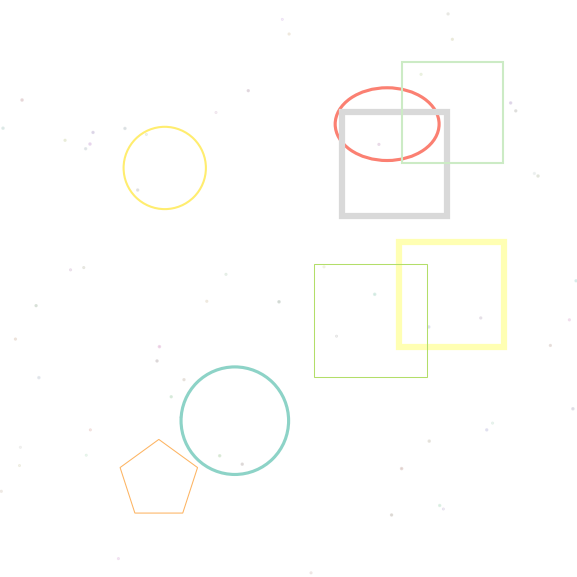[{"shape": "circle", "thickness": 1.5, "radius": 0.47, "center": [0.407, 0.271]}, {"shape": "square", "thickness": 3, "radius": 0.46, "center": [0.782, 0.489]}, {"shape": "oval", "thickness": 1.5, "radius": 0.45, "center": [0.67, 0.784]}, {"shape": "pentagon", "thickness": 0.5, "radius": 0.35, "center": [0.275, 0.168]}, {"shape": "square", "thickness": 0.5, "radius": 0.49, "center": [0.641, 0.444]}, {"shape": "square", "thickness": 3, "radius": 0.45, "center": [0.683, 0.715]}, {"shape": "square", "thickness": 1, "radius": 0.44, "center": [0.783, 0.804]}, {"shape": "circle", "thickness": 1, "radius": 0.36, "center": [0.285, 0.708]}]